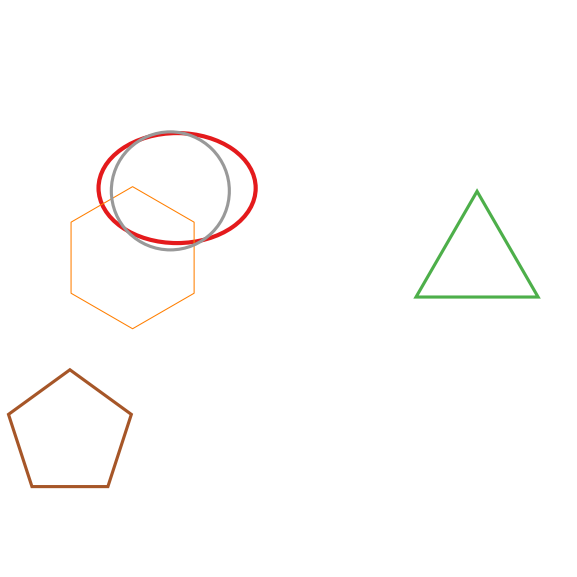[{"shape": "oval", "thickness": 2, "radius": 0.68, "center": [0.307, 0.673]}, {"shape": "triangle", "thickness": 1.5, "radius": 0.61, "center": [0.826, 0.546]}, {"shape": "hexagon", "thickness": 0.5, "radius": 0.62, "center": [0.23, 0.553]}, {"shape": "pentagon", "thickness": 1.5, "radius": 0.56, "center": [0.121, 0.247]}, {"shape": "circle", "thickness": 1.5, "radius": 0.51, "center": [0.295, 0.669]}]